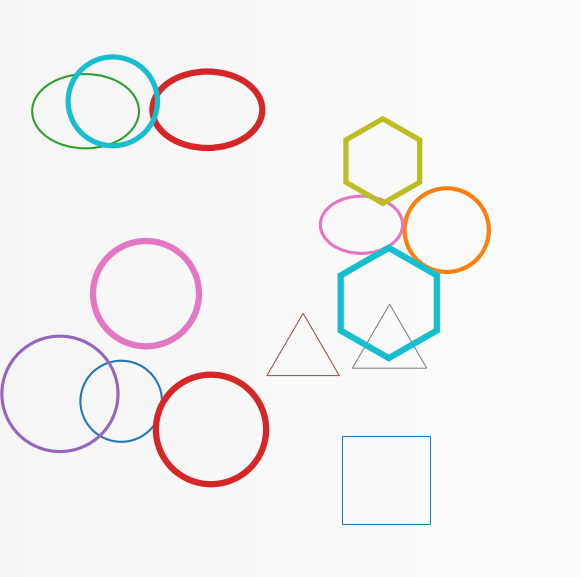[{"shape": "circle", "thickness": 1, "radius": 0.35, "center": [0.209, 0.304]}, {"shape": "square", "thickness": 0.5, "radius": 0.38, "center": [0.665, 0.168]}, {"shape": "circle", "thickness": 2, "radius": 0.36, "center": [0.769, 0.601]}, {"shape": "oval", "thickness": 1, "radius": 0.46, "center": [0.147, 0.807]}, {"shape": "oval", "thickness": 3, "radius": 0.47, "center": [0.357, 0.809]}, {"shape": "circle", "thickness": 3, "radius": 0.47, "center": [0.363, 0.256]}, {"shape": "circle", "thickness": 1.5, "radius": 0.5, "center": [0.103, 0.317]}, {"shape": "triangle", "thickness": 0.5, "radius": 0.36, "center": [0.521, 0.385]}, {"shape": "circle", "thickness": 3, "radius": 0.46, "center": [0.251, 0.491]}, {"shape": "oval", "thickness": 1.5, "radius": 0.35, "center": [0.622, 0.61]}, {"shape": "triangle", "thickness": 0.5, "radius": 0.37, "center": [0.67, 0.399]}, {"shape": "hexagon", "thickness": 2.5, "radius": 0.37, "center": [0.659, 0.72]}, {"shape": "circle", "thickness": 2.5, "radius": 0.38, "center": [0.194, 0.824]}, {"shape": "hexagon", "thickness": 3, "radius": 0.48, "center": [0.669, 0.475]}]